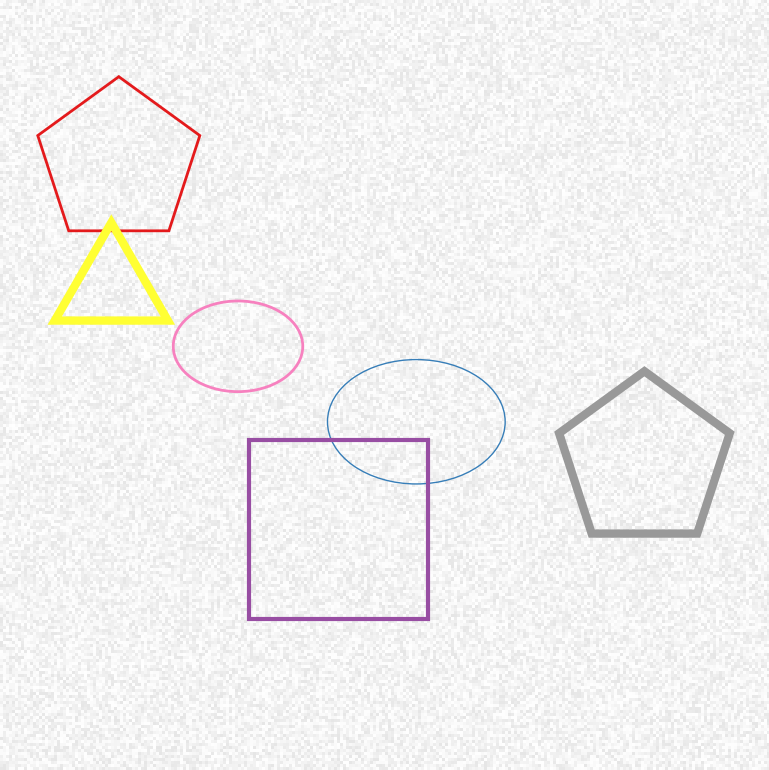[{"shape": "pentagon", "thickness": 1, "radius": 0.55, "center": [0.154, 0.79]}, {"shape": "oval", "thickness": 0.5, "radius": 0.58, "center": [0.541, 0.452]}, {"shape": "square", "thickness": 1.5, "radius": 0.58, "center": [0.44, 0.312]}, {"shape": "triangle", "thickness": 3, "radius": 0.42, "center": [0.145, 0.626]}, {"shape": "oval", "thickness": 1, "radius": 0.42, "center": [0.309, 0.55]}, {"shape": "pentagon", "thickness": 3, "radius": 0.58, "center": [0.837, 0.401]}]